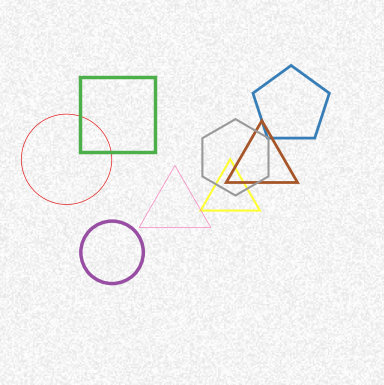[{"shape": "circle", "thickness": 0.5, "radius": 0.59, "center": [0.173, 0.586]}, {"shape": "pentagon", "thickness": 2, "radius": 0.52, "center": [0.756, 0.726]}, {"shape": "square", "thickness": 2.5, "radius": 0.49, "center": [0.306, 0.703]}, {"shape": "circle", "thickness": 2.5, "radius": 0.41, "center": [0.291, 0.345]}, {"shape": "triangle", "thickness": 1.5, "radius": 0.44, "center": [0.598, 0.497]}, {"shape": "triangle", "thickness": 2, "radius": 0.53, "center": [0.68, 0.579]}, {"shape": "triangle", "thickness": 0.5, "radius": 0.54, "center": [0.454, 0.463]}, {"shape": "hexagon", "thickness": 1.5, "radius": 0.5, "center": [0.612, 0.591]}]